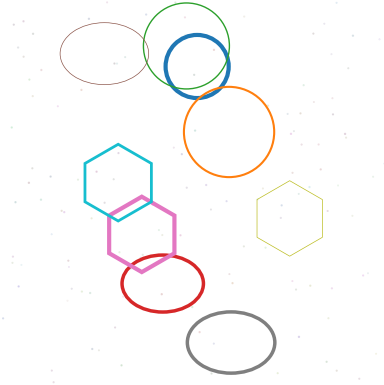[{"shape": "circle", "thickness": 3, "radius": 0.41, "center": [0.512, 0.827]}, {"shape": "circle", "thickness": 1.5, "radius": 0.59, "center": [0.595, 0.657]}, {"shape": "circle", "thickness": 1, "radius": 0.56, "center": [0.484, 0.881]}, {"shape": "oval", "thickness": 2.5, "radius": 0.53, "center": [0.423, 0.264]}, {"shape": "oval", "thickness": 0.5, "radius": 0.58, "center": [0.271, 0.861]}, {"shape": "hexagon", "thickness": 3, "radius": 0.49, "center": [0.368, 0.391]}, {"shape": "oval", "thickness": 2.5, "radius": 0.57, "center": [0.6, 0.11]}, {"shape": "hexagon", "thickness": 0.5, "radius": 0.49, "center": [0.752, 0.433]}, {"shape": "hexagon", "thickness": 2, "radius": 0.5, "center": [0.307, 0.526]}]